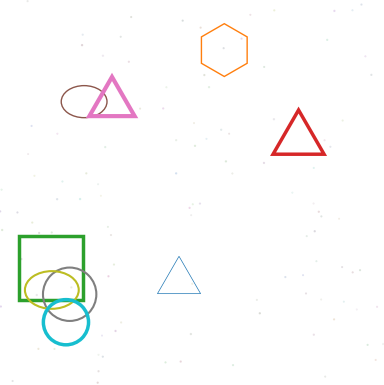[{"shape": "triangle", "thickness": 0.5, "radius": 0.32, "center": [0.465, 0.27]}, {"shape": "hexagon", "thickness": 1, "radius": 0.34, "center": [0.583, 0.87]}, {"shape": "square", "thickness": 2.5, "radius": 0.41, "center": [0.132, 0.304]}, {"shape": "triangle", "thickness": 2.5, "radius": 0.38, "center": [0.775, 0.638]}, {"shape": "oval", "thickness": 1, "radius": 0.3, "center": [0.218, 0.736]}, {"shape": "triangle", "thickness": 3, "radius": 0.34, "center": [0.291, 0.732]}, {"shape": "circle", "thickness": 1.5, "radius": 0.35, "center": [0.181, 0.236]}, {"shape": "oval", "thickness": 1.5, "radius": 0.35, "center": [0.135, 0.247]}, {"shape": "circle", "thickness": 2.5, "radius": 0.29, "center": [0.171, 0.163]}]